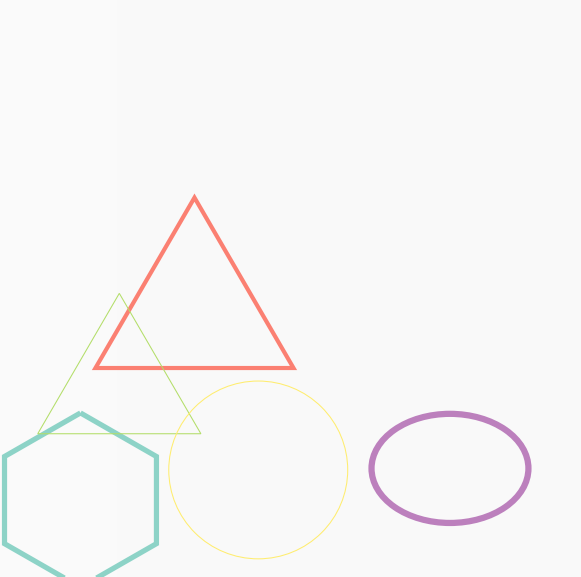[{"shape": "hexagon", "thickness": 2.5, "radius": 0.75, "center": [0.138, 0.133]}, {"shape": "triangle", "thickness": 2, "radius": 0.98, "center": [0.335, 0.46]}, {"shape": "triangle", "thickness": 0.5, "radius": 0.81, "center": [0.205, 0.329]}, {"shape": "oval", "thickness": 3, "radius": 0.67, "center": [0.774, 0.188]}, {"shape": "circle", "thickness": 0.5, "radius": 0.77, "center": [0.444, 0.185]}]